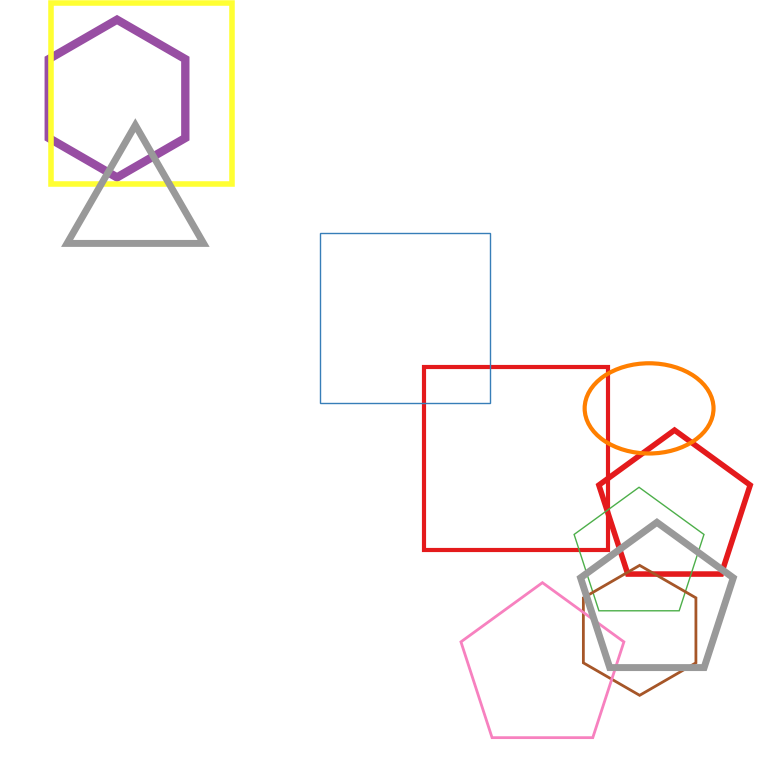[{"shape": "pentagon", "thickness": 2, "radius": 0.52, "center": [0.876, 0.338]}, {"shape": "square", "thickness": 1.5, "radius": 0.6, "center": [0.67, 0.404]}, {"shape": "square", "thickness": 0.5, "radius": 0.55, "center": [0.526, 0.587]}, {"shape": "pentagon", "thickness": 0.5, "radius": 0.44, "center": [0.83, 0.278]}, {"shape": "hexagon", "thickness": 3, "radius": 0.51, "center": [0.152, 0.872]}, {"shape": "oval", "thickness": 1.5, "radius": 0.42, "center": [0.843, 0.47]}, {"shape": "square", "thickness": 2, "radius": 0.59, "center": [0.183, 0.879]}, {"shape": "hexagon", "thickness": 1, "radius": 0.42, "center": [0.831, 0.181]}, {"shape": "pentagon", "thickness": 1, "radius": 0.56, "center": [0.704, 0.132]}, {"shape": "triangle", "thickness": 2.5, "radius": 0.51, "center": [0.176, 0.735]}, {"shape": "pentagon", "thickness": 2.5, "radius": 0.52, "center": [0.853, 0.217]}]